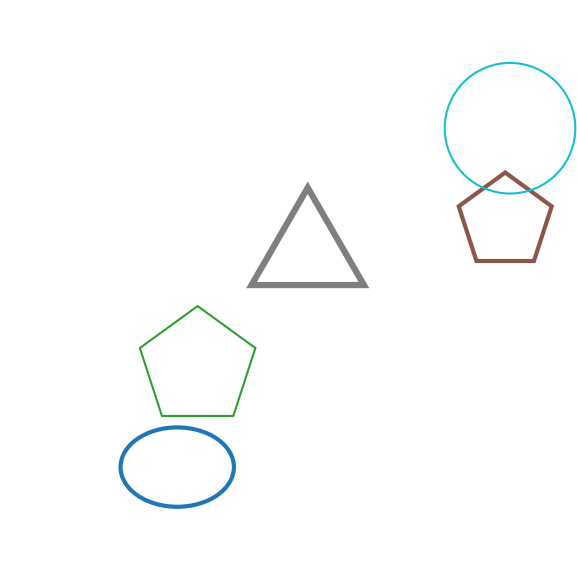[{"shape": "oval", "thickness": 2, "radius": 0.49, "center": [0.307, 0.19]}, {"shape": "pentagon", "thickness": 1, "radius": 0.53, "center": [0.342, 0.364]}, {"shape": "pentagon", "thickness": 2, "radius": 0.42, "center": [0.875, 0.616]}, {"shape": "triangle", "thickness": 3, "radius": 0.56, "center": [0.533, 0.562]}, {"shape": "circle", "thickness": 1, "radius": 0.57, "center": [0.883, 0.777]}]